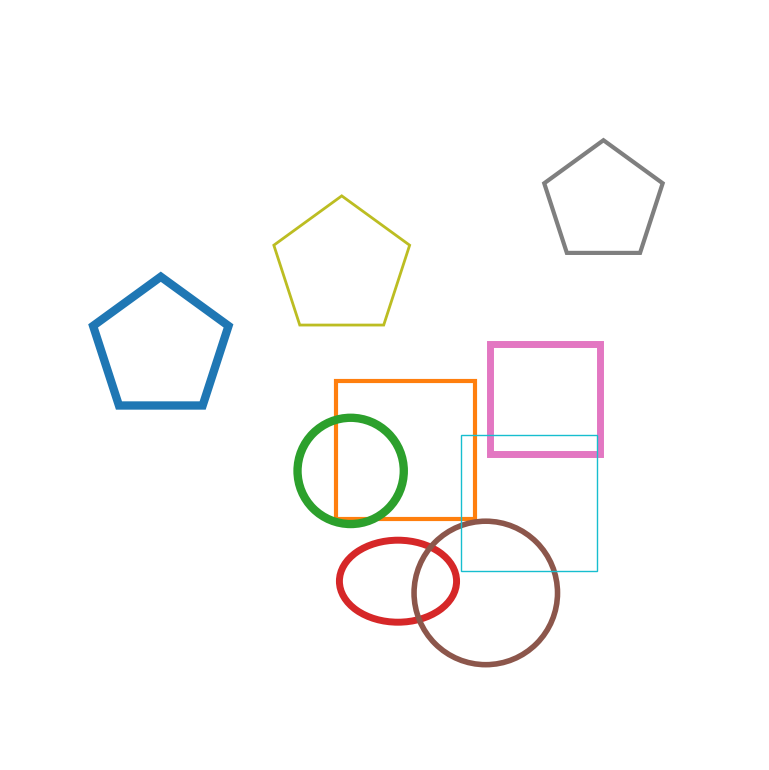[{"shape": "pentagon", "thickness": 3, "radius": 0.46, "center": [0.209, 0.548]}, {"shape": "square", "thickness": 1.5, "radius": 0.45, "center": [0.526, 0.416]}, {"shape": "circle", "thickness": 3, "radius": 0.35, "center": [0.455, 0.388]}, {"shape": "oval", "thickness": 2.5, "radius": 0.38, "center": [0.517, 0.245]}, {"shape": "circle", "thickness": 2, "radius": 0.47, "center": [0.631, 0.23]}, {"shape": "square", "thickness": 2.5, "radius": 0.36, "center": [0.708, 0.481]}, {"shape": "pentagon", "thickness": 1.5, "radius": 0.4, "center": [0.784, 0.737]}, {"shape": "pentagon", "thickness": 1, "radius": 0.46, "center": [0.444, 0.653]}, {"shape": "square", "thickness": 0.5, "radius": 0.44, "center": [0.687, 0.347]}]